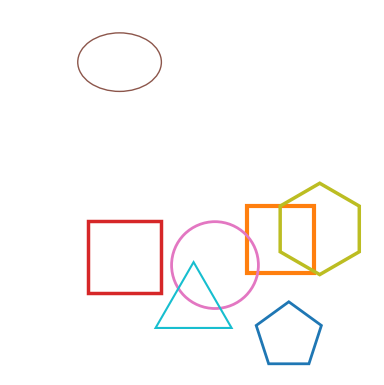[{"shape": "pentagon", "thickness": 2, "radius": 0.45, "center": [0.75, 0.127]}, {"shape": "square", "thickness": 3, "radius": 0.44, "center": [0.73, 0.378]}, {"shape": "square", "thickness": 2.5, "radius": 0.47, "center": [0.323, 0.333]}, {"shape": "oval", "thickness": 1, "radius": 0.54, "center": [0.311, 0.839]}, {"shape": "circle", "thickness": 2, "radius": 0.56, "center": [0.558, 0.311]}, {"shape": "hexagon", "thickness": 2.5, "radius": 0.59, "center": [0.83, 0.405]}, {"shape": "triangle", "thickness": 1.5, "radius": 0.57, "center": [0.503, 0.205]}]